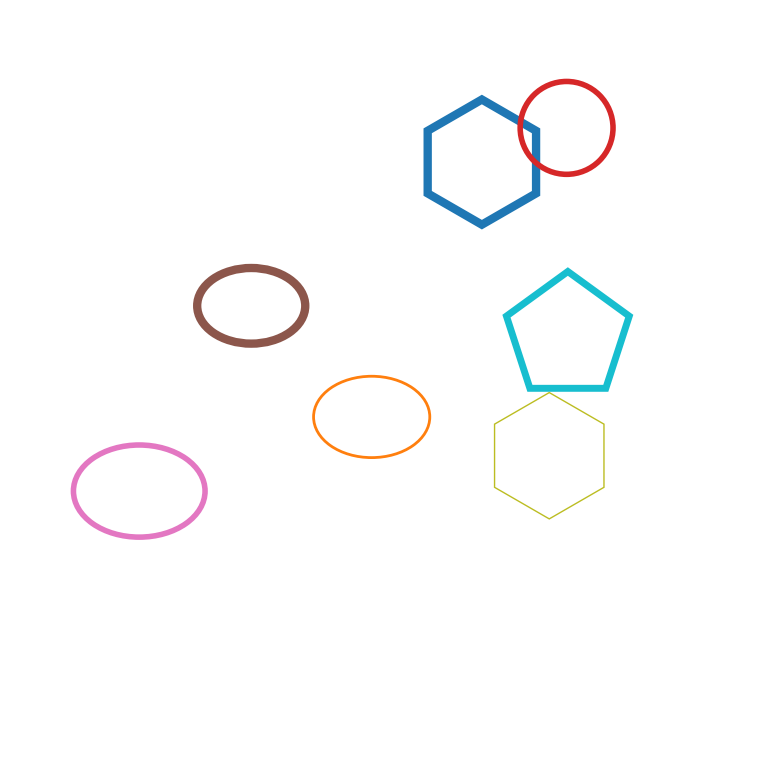[{"shape": "hexagon", "thickness": 3, "radius": 0.41, "center": [0.626, 0.789]}, {"shape": "oval", "thickness": 1, "radius": 0.38, "center": [0.483, 0.459]}, {"shape": "circle", "thickness": 2, "radius": 0.3, "center": [0.736, 0.834]}, {"shape": "oval", "thickness": 3, "radius": 0.35, "center": [0.326, 0.603]}, {"shape": "oval", "thickness": 2, "radius": 0.43, "center": [0.181, 0.362]}, {"shape": "hexagon", "thickness": 0.5, "radius": 0.41, "center": [0.713, 0.408]}, {"shape": "pentagon", "thickness": 2.5, "radius": 0.42, "center": [0.737, 0.564]}]